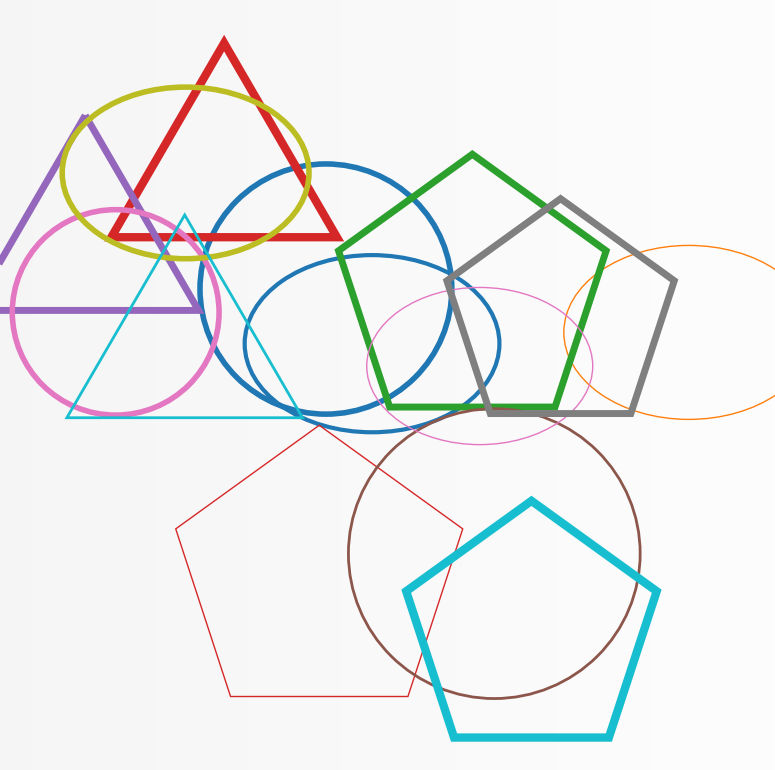[{"shape": "oval", "thickness": 1.5, "radius": 0.82, "center": [0.48, 0.554]}, {"shape": "circle", "thickness": 2, "radius": 0.81, "center": [0.421, 0.625]}, {"shape": "oval", "thickness": 0.5, "radius": 0.81, "center": [0.889, 0.568]}, {"shape": "pentagon", "thickness": 2.5, "radius": 0.91, "center": [0.609, 0.618]}, {"shape": "triangle", "thickness": 3, "radius": 0.84, "center": [0.289, 0.776]}, {"shape": "pentagon", "thickness": 0.5, "radius": 0.97, "center": [0.412, 0.253]}, {"shape": "triangle", "thickness": 2.5, "radius": 0.84, "center": [0.11, 0.681]}, {"shape": "circle", "thickness": 1, "radius": 0.94, "center": [0.638, 0.281]}, {"shape": "oval", "thickness": 0.5, "radius": 0.73, "center": [0.619, 0.525]}, {"shape": "circle", "thickness": 2, "radius": 0.67, "center": [0.149, 0.594]}, {"shape": "pentagon", "thickness": 2.5, "radius": 0.77, "center": [0.723, 0.588]}, {"shape": "oval", "thickness": 2, "radius": 0.8, "center": [0.239, 0.775]}, {"shape": "pentagon", "thickness": 3, "radius": 0.85, "center": [0.686, 0.18]}, {"shape": "triangle", "thickness": 1, "radius": 0.88, "center": [0.238, 0.545]}]